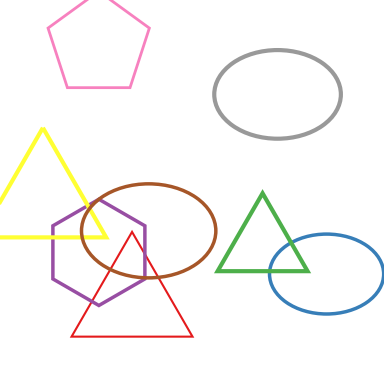[{"shape": "triangle", "thickness": 1.5, "radius": 0.91, "center": [0.343, 0.216]}, {"shape": "oval", "thickness": 2.5, "radius": 0.74, "center": [0.848, 0.288]}, {"shape": "triangle", "thickness": 3, "radius": 0.67, "center": [0.682, 0.363]}, {"shape": "hexagon", "thickness": 2.5, "radius": 0.69, "center": [0.257, 0.344]}, {"shape": "triangle", "thickness": 3, "radius": 0.95, "center": [0.111, 0.478]}, {"shape": "oval", "thickness": 2.5, "radius": 0.87, "center": [0.386, 0.4]}, {"shape": "pentagon", "thickness": 2, "radius": 0.69, "center": [0.256, 0.884]}, {"shape": "oval", "thickness": 3, "radius": 0.82, "center": [0.721, 0.755]}]